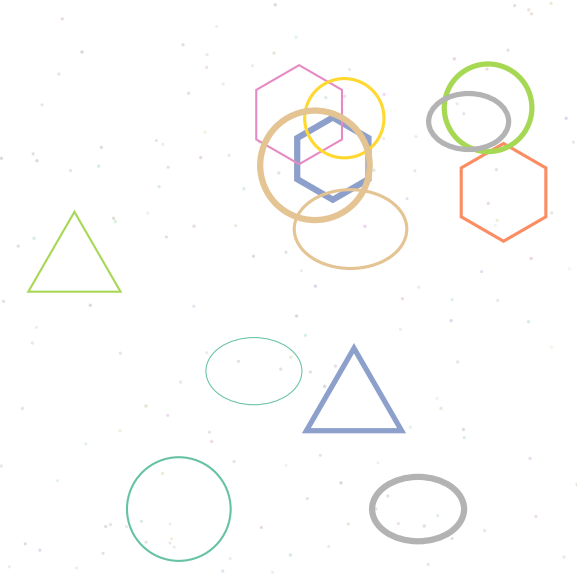[{"shape": "circle", "thickness": 1, "radius": 0.45, "center": [0.31, 0.118]}, {"shape": "oval", "thickness": 0.5, "radius": 0.42, "center": [0.44, 0.356]}, {"shape": "hexagon", "thickness": 1.5, "radius": 0.42, "center": [0.872, 0.666]}, {"shape": "triangle", "thickness": 2.5, "radius": 0.48, "center": [0.613, 0.301]}, {"shape": "hexagon", "thickness": 3, "radius": 0.36, "center": [0.576, 0.725]}, {"shape": "hexagon", "thickness": 1, "radius": 0.43, "center": [0.518, 0.801]}, {"shape": "circle", "thickness": 2.5, "radius": 0.38, "center": [0.845, 0.812]}, {"shape": "triangle", "thickness": 1, "radius": 0.46, "center": [0.129, 0.54]}, {"shape": "circle", "thickness": 1.5, "radius": 0.34, "center": [0.596, 0.794]}, {"shape": "circle", "thickness": 3, "radius": 0.47, "center": [0.545, 0.713]}, {"shape": "oval", "thickness": 1.5, "radius": 0.49, "center": [0.607, 0.602]}, {"shape": "oval", "thickness": 2.5, "radius": 0.35, "center": [0.811, 0.789]}, {"shape": "oval", "thickness": 3, "radius": 0.4, "center": [0.724, 0.118]}]